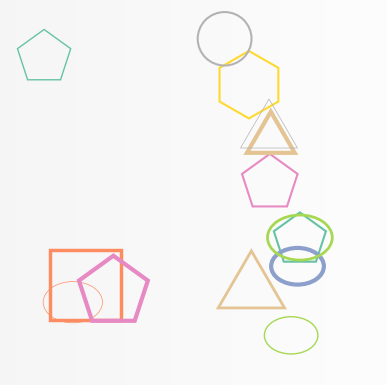[{"shape": "pentagon", "thickness": 1, "radius": 0.36, "center": [0.114, 0.851]}, {"shape": "pentagon", "thickness": 1.5, "radius": 0.35, "center": [0.774, 0.378]}, {"shape": "oval", "thickness": 0.5, "radius": 0.38, "center": [0.188, 0.215]}, {"shape": "square", "thickness": 2.5, "radius": 0.46, "center": [0.221, 0.26]}, {"shape": "oval", "thickness": 3, "radius": 0.34, "center": [0.768, 0.308]}, {"shape": "pentagon", "thickness": 1.5, "radius": 0.38, "center": [0.696, 0.525]}, {"shape": "pentagon", "thickness": 3, "radius": 0.47, "center": [0.293, 0.242]}, {"shape": "oval", "thickness": 1, "radius": 0.35, "center": [0.751, 0.129]}, {"shape": "oval", "thickness": 2, "radius": 0.42, "center": [0.774, 0.383]}, {"shape": "hexagon", "thickness": 1.5, "radius": 0.44, "center": [0.642, 0.78]}, {"shape": "triangle", "thickness": 3, "radius": 0.36, "center": [0.699, 0.639]}, {"shape": "triangle", "thickness": 2, "radius": 0.49, "center": [0.649, 0.25]}, {"shape": "triangle", "thickness": 0.5, "radius": 0.42, "center": [0.694, 0.658]}, {"shape": "circle", "thickness": 1.5, "radius": 0.35, "center": [0.58, 0.899]}]